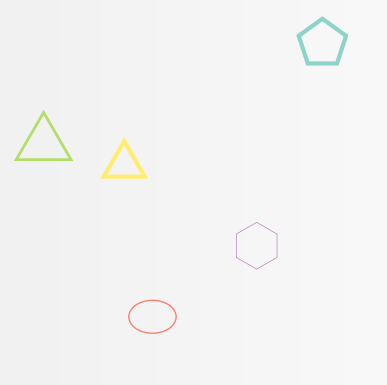[{"shape": "pentagon", "thickness": 3, "radius": 0.32, "center": [0.832, 0.887]}, {"shape": "oval", "thickness": 1, "radius": 0.31, "center": [0.393, 0.177]}, {"shape": "triangle", "thickness": 2, "radius": 0.41, "center": [0.113, 0.626]}, {"shape": "hexagon", "thickness": 0.5, "radius": 0.3, "center": [0.662, 0.362]}, {"shape": "triangle", "thickness": 3, "radius": 0.31, "center": [0.321, 0.572]}]